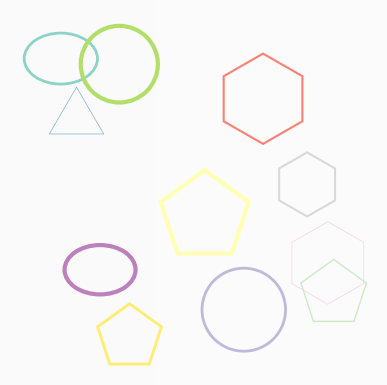[{"shape": "oval", "thickness": 2, "radius": 0.47, "center": [0.157, 0.848]}, {"shape": "pentagon", "thickness": 3, "radius": 0.6, "center": [0.528, 0.439]}, {"shape": "circle", "thickness": 2, "radius": 0.54, "center": [0.629, 0.196]}, {"shape": "hexagon", "thickness": 1.5, "radius": 0.59, "center": [0.679, 0.744]}, {"shape": "triangle", "thickness": 0.5, "radius": 0.41, "center": [0.197, 0.693]}, {"shape": "circle", "thickness": 3, "radius": 0.5, "center": [0.308, 0.833]}, {"shape": "hexagon", "thickness": 0.5, "radius": 0.54, "center": [0.846, 0.317]}, {"shape": "hexagon", "thickness": 1.5, "radius": 0.42, "center": [0.793, 0.521]}, {"shape": "oval", "thickness": 3, "radius": 0.46, "center": [0.258, 0.299]}, {"shape": "pentagon", "thickness": 1, "radius": 0.44, "center": [0.861, 0.237]}, {"shape": "pentagon", "thickness": 2, "radius": 0.43, "center": [0.334, 0.124]}]